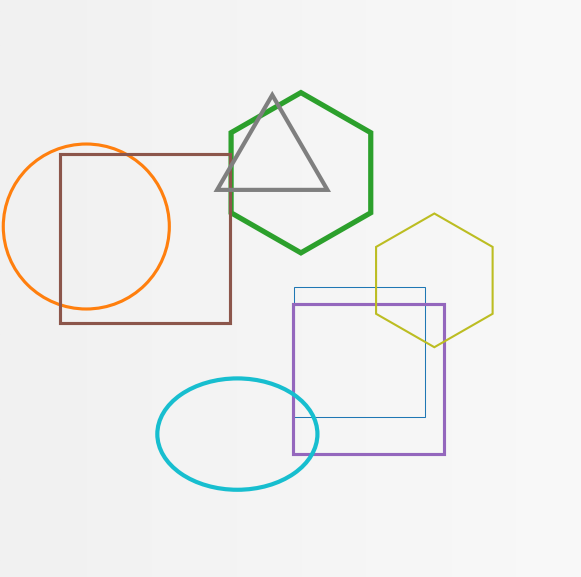[{"shape": "square", "thickness": 0.5, "radius": 0.56, "center": [0.619, 0.39]}, {"shape": "circle", "thickness": 1.5, "radius": 0.71, "center": [0.148, 0.607]}, {"shape": "hexagon", "thickness": 2.5, "radius": 0.69, "center": [0.518, 0.7]}, {"shape": "square", "thickness": 1.5, "radius": 0.65, "center": [0.634, 0.344]}, {"shape": "square", "thickness": 1.5, "radius": 0.73, "center": [0.249, 0.587]}, {"shape": "triangle", "thickness": 2, "radius": 0.55, "center": [0.468, 0.725]}, {"shape": "hexagon", "thickness": 1, "radius": 0.58, "center": [0.747, 0.514]}, {"shape": "oval", "thickness": 2, "radius": 0.69, "center": [0.408, 0.247]}]